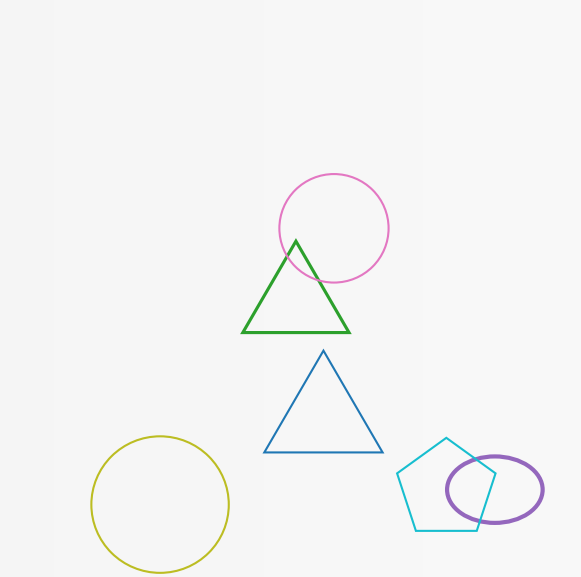[{"shape": "triangle", "thickness": 1, "radius": 0.59, "center": [0.556, 0.274]}, {"shape": "triangle", "thickness": 1.5, "radius": 0.53, "center": [0.509, 0.476]}, {"shape": "oval", "thickness": 2, "radius": 0.41, "center": [0.851, 0.151]}, {"shape": "circle", "thickness": 1, "radius": 0.47, "center": [0.575, 0.604]}, {"shape": "circle", "thickness": 1, "radius": 0.59, "center": [0.275, 0.125]}, {"shape": "pentagon", "thickness": 1, "radius": 0.45, "center": [0.768, 0.152]}]